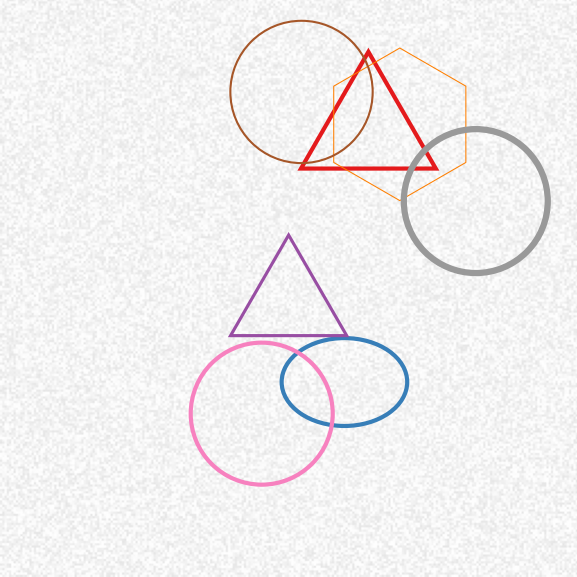[{"shape": "triangle", "thickness": 2, "radius": 0.67, "center": [0.638, 0.775]}, {"shape": "oval", "thickness": 2, "radius": 0.54, "center": [0.596, 0.338]}, {"shape": "triangle", "thickness": 1.5, "radius": 0.58, "center": [0.5, 0.476]}, {"shape": "hexagon", "thickness": 0.5, "radius": 0.66, "center": [0.692, 0.784]}, {"shape": "circle", "thickness": 1, "radius": 0.62, "center": [0.522, 0.84]}, {"shape": "circle", "thickness": 2, "radius": 0.61, "center": [0.453, 0.283]}, {"shape": "circle", "thickness": 3, "radius": 0.62, "center": [0.824, 0.651]}]